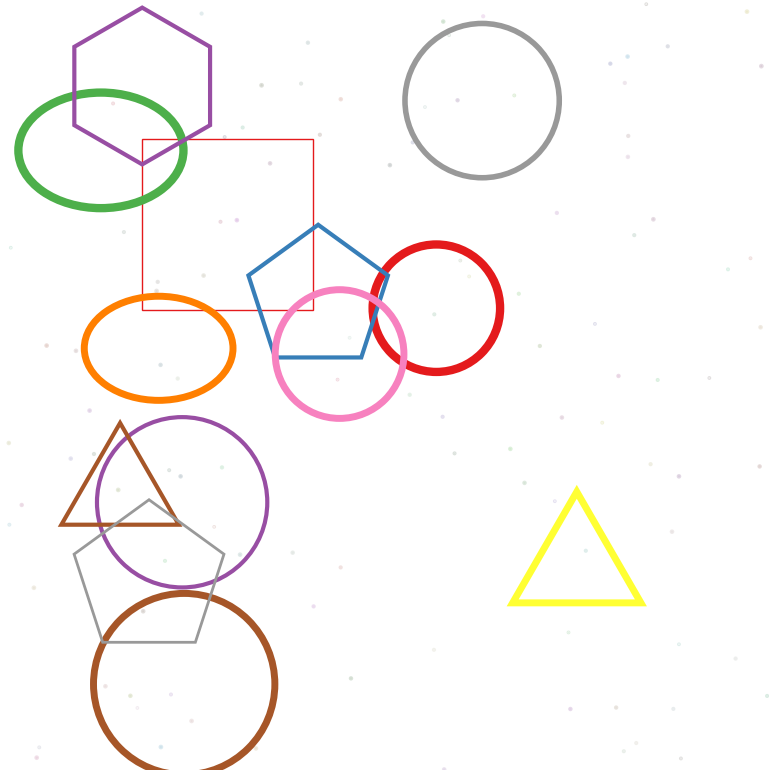[{"shape": "circle", "thickness": 3, "radius": 0.41, "center": [0.567, 0.6]}, {"shape": "square", "thickness": 0.5, "radius": 0.55, "center": [0.295, 0.708]}, {"shape": "pentagon", "thickness": 1.5, "radius": 0.48, "center": [0.413, 0.613]}, {"shape": "oval", "thickness": 3, "radius": 0.54, "center": [0.131, 0.805]}, {"shape": "hexagon", "thickness": 1.5, "radius": 0.51, "center": [0.185, 0.888]}, {"shape": "circle", "thickness": 1.5, "radius": 0.55, "center": [0.237, 0.348]}, {"shape": "oval", "thickness": 2.5, "radius": 0.48, "center": [0.206, 0.548]}, {"shape": "triangle", "thickness": 2.5, "radius": 0.48, "center": [0.749, 0.265]}, {"shape": "circle", "thickness": 2.5, "radius": 0.59, "center": [0.239, 0.112]}, {"shape": "triangle", "thickness": 1.5, "radius": 0.44, "center": [0.156, 0.363]}, {"shape": "circle", "thickness": 2.5, "radius": 0.42, "center": [0.441, 0.54]}, {"shape": "pentagon", "thickness": 1, "radius": 0.51, "center": [0.194, 0.249]}, {"shape": "circle", "thickness": 2, "radius": 0.5, "center": [0.626, 0.869]}]